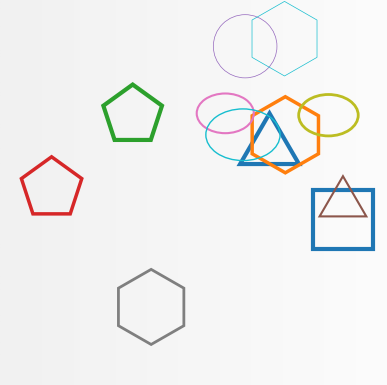[{"shape": "triangle", "thickness": 3, "radius": 0.44, "center": [0.696, 0.618]}, {"shape": "square", "thickness": 3, "radius": 0.38, "center": [0.885, 0.431]}, {"shape": "hexagon", "thickness": 2.5, "radius": 0.49, "center": [0.736, 0.65]}, {"shape": "pentagon", "thickness": 3, "radius": 0.4, "center": [0.342, 0.701]}, {"shape": "pentagon", "thickness": 2.5, "radius": 0.41, "center": [0.133, 0.511]}, {"shape": "circle", "thickness": 0.5, "radius": 0.41, "center": [0.633, 0.88]}, {"shape": "triangle", "thickness": 1.5, "radius": 0.35, "center": [0.885, 0.473]}, {"shape": "oval", "thickness": 1.5, "radius": 0.37, "center": [0.581, 0.706]}, {"shape": "hexagon", "thickness": 2, "radius": 0.49, "center": [0.39, 0.203]}, {"shape": "oval", "thickness": 2, "radius": 0.38, "center": [0.848, 0.701]}, {"shape": "oval", "thickness": 1, "radius": 0.48, "center": [0.627, 0.65]}, {"shape": "hexagon", "thickness": 0.5, "radius": 0.48, "center": [0.734, 0.9]}]